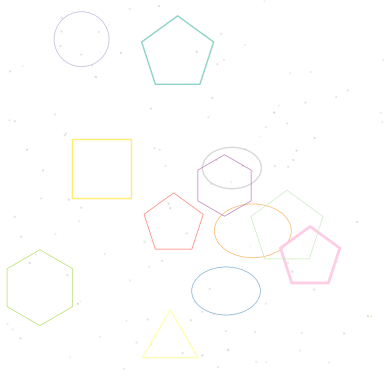[{"shape": "pentagon", "thickness": 1, "radius": 0.49, "center": [0.461, 0.861]}, {"shape": "triangle", "thickness": 1, "radius": 0.41, "center": [0.442, 0.113]}, {"shape": "circle", "thickness": 0.5, "radius": 0.36, "center": [0.212, 0.898]}, {"shape": "pentagon", "thickness": 0.5, "radius": 0.4, "center": [0.451, 0.418]}, {"shape": "oval", "thickness": 0.5, "radius": 0.45, "center": [0.587, 0.244]}, {"shape": "oval", "thickness": 0.5, "radius": 0.5, "center": [0.657, 0.4]}, {"shape": "hexagon", "thickness": 0.5, "radius": 0.49, "center": [0.104, 0.253]}, {"shape": "pentagon", "thickness": 2, "radius": 0.4, "center": [0.805, 0.331]}, {"shape": "oval", "thickness": 1, "radius": 0.38, "center": [0.602, 0.564]}, {"shape": "hexagon", "thickness": 0.5, "radius": 0.4, "center": [0.583, 0.518]}, {"shape": "pentagon", "thickness": 0.5, "radius": 0.49, "center": [0.745, 0.407]}, {"shape": "square", "thickness": 1, "radius": 0.38, "center": [0.263, 0.562]}]